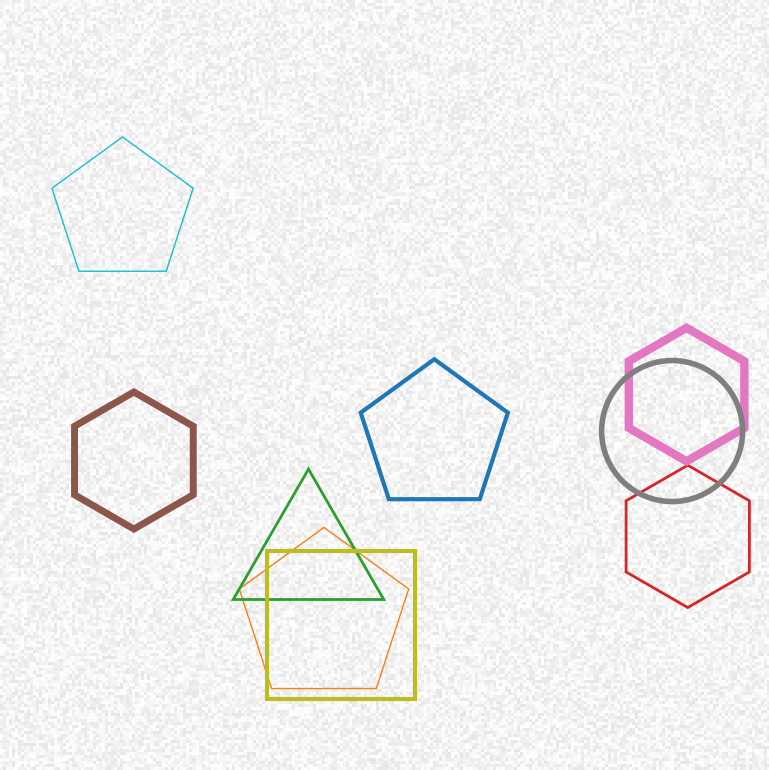[{"shape": "pentagon", "thickness": 1.5, "radius": 0.5, "center": [0.564, 0.433]}, {"shape": "pentagon", "thickness": 0.5, "radius": 0.58, "center": [0.421, 0.199]}, {"shape": "triangle", "thickness": 1, "radius": 0.56, "center": [0.401, 0.278]}, {"shape": "hexagon", "thickness": 1, "radius": 0.46, "center": [0.893, 0.303]}, {"shape": "hexagon", "thickness": 2.5, "radius": 0.45, "center": [0.174, 0.402]}, {"shape": "hexagon", "thickness": 3, "radius": 0.43, "center": [0.892, 0.488]}, {"shape": "circle", "thickness": 2, "radius": 0.46, "center": [0.873, 0.44]}, {"shape": "square", "thickness": 1.5, "radius": 0.48, "center": [0.443, 0.189]}, {"shape": "pentagon", "thickness": 0.5, "radius": 0.48, "center": [0.159, 0.726]}]